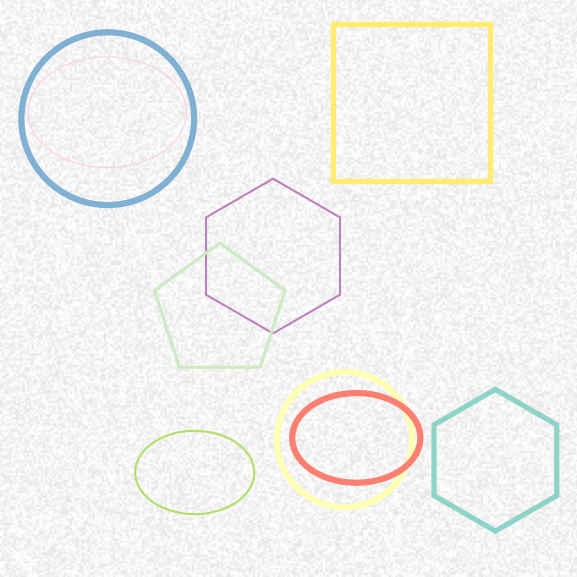[{"shape": "hexagon", "thickness": 2.5, "radius": 0.61, "center": [0.858, 0.202]}, {"shape": "circle", "thickness": 3, "radius": 0.59, "center": [0.597, 0.238]}, {"shape": "oval", "thickness": 3, "radius": 0.55, "center": [0.617, 0.241]}, {"shape": "circle", "thickness": 3, "radius": 0.75, "center": [0.187, 0.794]}, {"shape": "oval", "thickness": 1, "radius": 0.52, "center": [0.337, 0.181]}, {"shape": "oval", "thickness": 0.5, "radius": 0.68, "center": [0.186, 0.805]}, {"shape": "hexagon", "thickness": 1, "radius": 0.67, "center": [0.473, 0.556]}, {"shape": "pentagon", "thickness": 1.5, "radius": 0.59, "center": [0.381, 0.459]}, {"shape": "square", "thickness": 2.5, "radius": 0.68, "center": [0.712, 0.822]}]